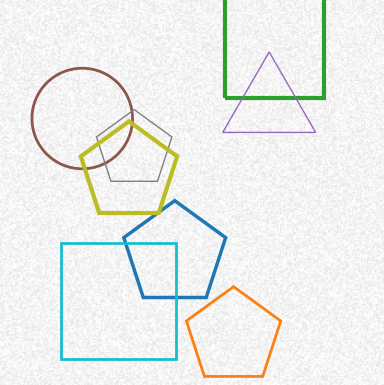[{"shape": "pentagon", "thickness": 2.5, "radius": 0.7, "center": [0.454, 0.34]}, {"shape": "pentagon", "thickness": 2, "radius": 0.64, "center": [0.607, 0.127]}, {"shape": "square", "thickness": 3, "radius": 0.65, "center": [0.713, 0.876]}, {"shape": "triangle", "thickness": 1, "radius": 0.7, "center": [0.699, 0.726]}, {"shape": "circle", "thickness": 2, "radius": 0.65, "center": [0.214, 0.692]}, {"shape": "pentagon", "thickness": 1, "radius": 0.51, "center": [0.349, 0.612]}, {"shape": "pentagon", "thickness": 3, "radius": 0.66, "center": [0.335, 0.553]}, {"shape": "square", "thickness": 2, "radius": 0.75, "center": [0.308, 0.218]}]